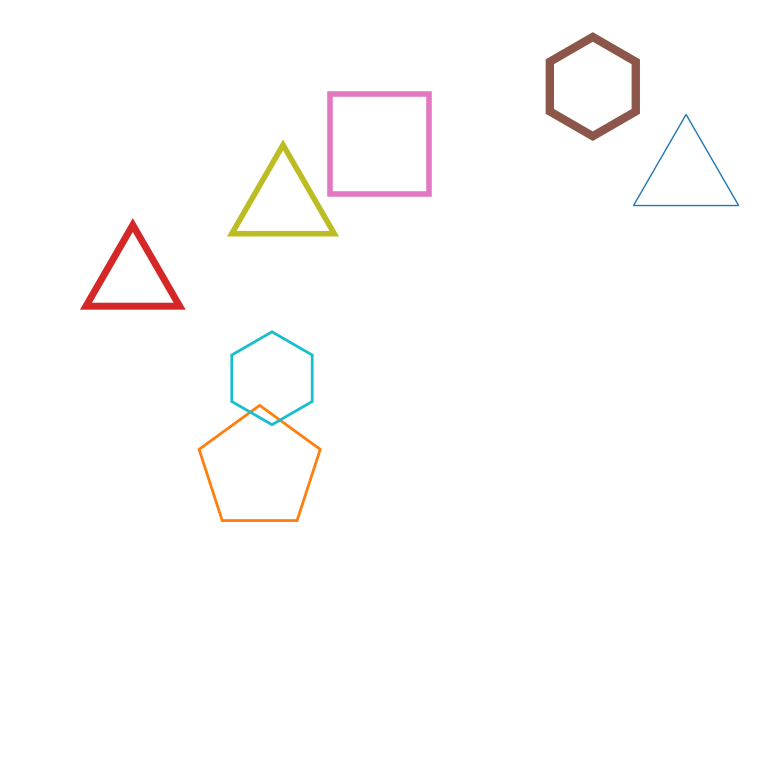[{"shape": "triangle", "thickness": 0.5, "radius": 0.39, "center": [0.891, 0.772]}, {"shape": "pentagon", "thickness": 1, "radius": 0.41, "center": [0.337, 0.391]}, {"shape": "triangle", "thickness": 2.5, "radius": 0.35, "center": [0.172, 0.637]}, {"shape": "hexagon", "thickness": 3, "radius": 0.32, "center": [0.77, 0.888]}, {"shape": "square", "thickness": 2, "radius": 0.32, "center": [0.493, 0.813]}, {"shape": "triangle", "thickness": 2, "radius": 0.38, "center": [0.368, 0.735]}, {"shape": "hexagon", "thickness": 1, "radius": 0.3, "center": [0.353, 0.509]}]